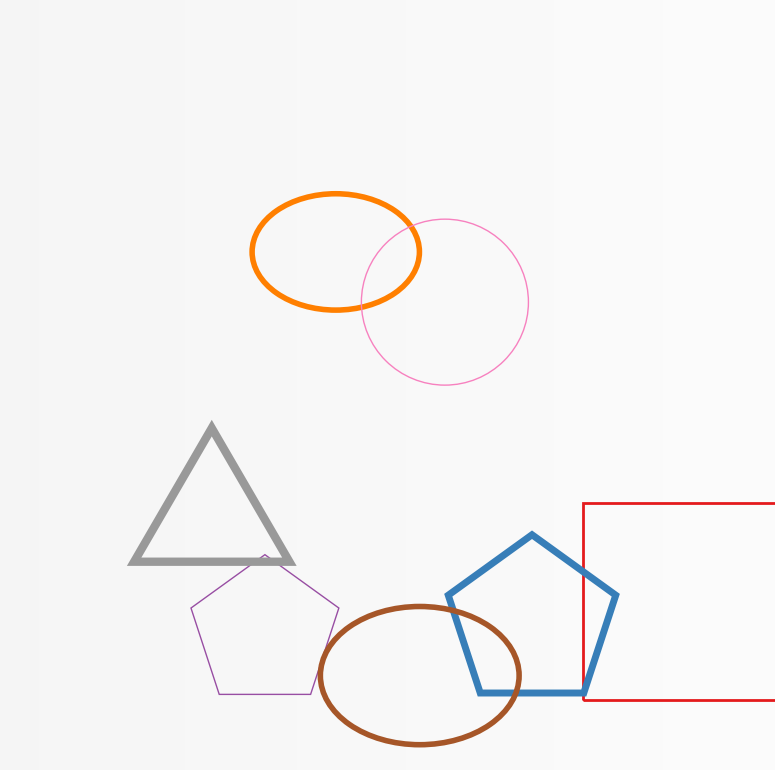[{"shape": "square", "thickness": 1, "radius": 0.64, "center": [0.881, 0.219]}, {"shape": "pentagon", "thickness": 2.5, "radius": 0.57, "center": [0.686, 0.192]}, {"shape": "pentagon", "thickness": 0.5, "radius": 0.5, "center": [0.342, 0.179]}, {"shape": "oval", "thickness": 2, "radius": 0.54, "center": [0.433, 0.673]}, {"shape": "oval", "thickness": 2, "radius": 0.64, "center": [0.542, 0.123]}, {"shape": "circle", "thickness": 0.5, "radius": 0.54, "center": [0.574, 0.608]}, {"shape": "triangle", "thickness": 3, "radius": 0.58, "center": [0.273, 0.328]}]